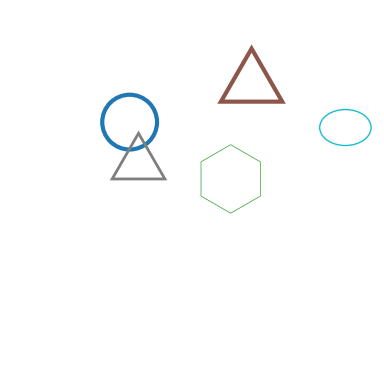[{"shape": "circle", "thickness": 3, "radius": 0.36, "center": [0.337, 0.683]}, {"shape": "hexagon", "thickness": 0.5, "radius": 0.44, "center": [0.599, 0.535]}, {"shape": "triangle", "thickness": 3, "radius": 0.46, "center": [0.653, 0.782]}, {"shape": "triangle", "thickness": 2, "radius": 0.4, "center": [0.36, 0.575]}, {"shape": "oval", "thickness": 1, "radius": 0.33, "center": [0.897, 0.669]}]